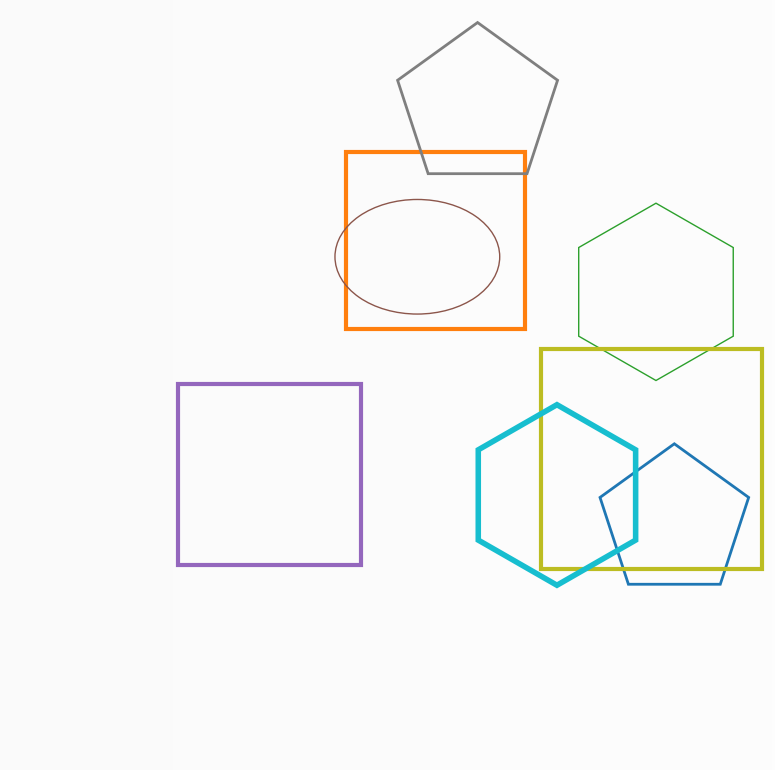[{"shape": "pentagon", "thickness": 1, "radius": 0.5, "center": [0.87, 0.323]}, {"shape": "square", "thickness": 1.5, "radius": 0.58, "center": [0.562, 0.688]}, {"shape": "hexagon", "thickness": 0.5, "radius": 0.58, "center": [0.846, 0.621]}, {"shape": "square", "thickness": 1.5, "radius": 0.59, "center": [0.348, 0.384]}, {"shape": "oval", "thickness": 0.5, "radius": 0.53, "center": [0.539, 0.667]}, {"shape": "pentagon", "thickness": 1, "radius": 0.54, "center": [0.616, 0.862]}, {"shape": "square", "thickness": 1.5, "radius": 0.71, "center": [0.84, 0.404]}, {"shape": "hexagon", "thickness": 2, "radius": 0.59, "center": [0.719, 0.357]}]